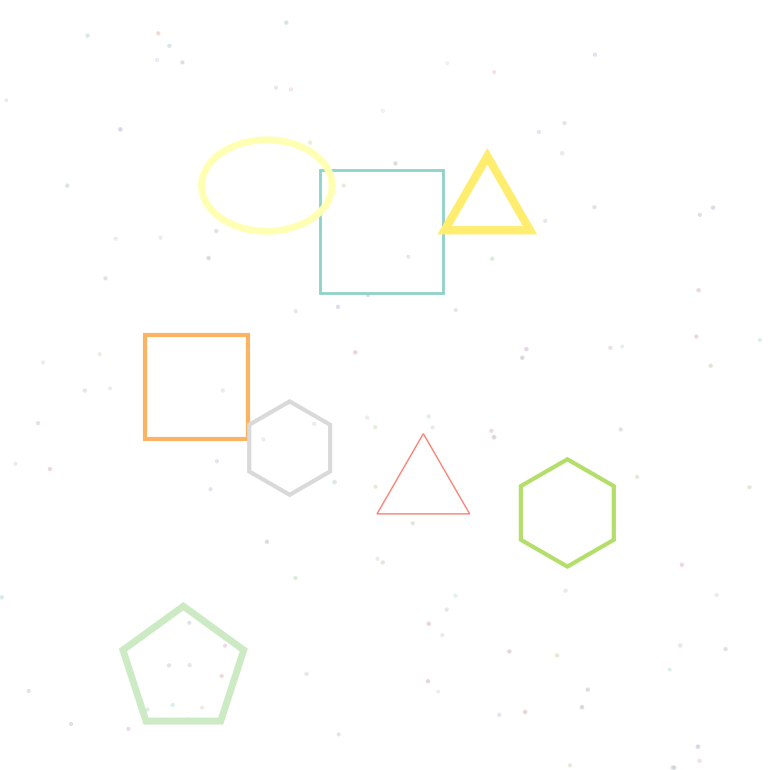[{"shape": "square", "thickness": 1, "radius": 0.4, "center": [0.495, 0.7]}, {"shape": "oval", "thickness": 2.5, "radius": 0.42, "center": [0.347, 0.759]}, {"shape": "triangle", "thickness": 0.5, "radius": 0.35, "center": [0.55, 0.367]}, {"shape": "square", "thickness": 1.5, "radius": 0.34, "center": [0.255, 0.498]}, {"shape": "hexagon", "thickness": 1.5, "radius": 0.35, "center": [0.737, 0.334]}, {"shape": "hexagon", "thickness": 1.5, "radius": 0.3, "center": [0.376, 0.418]}, {"shape": "pentagon", "thickness": 2.5, "radius": 0.41, "center": [0.238, 0.13]}, {"shape": "triangle", "thickness": 3, "radius": 0.32, "center": [0.633, 0.733]}]